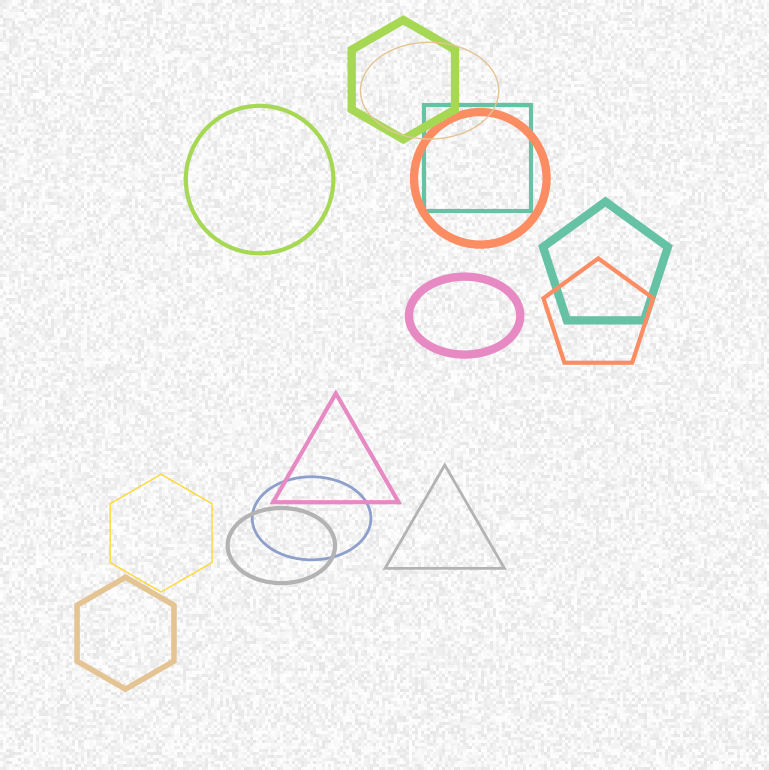[{"shape": "square", "thickness": 1.5, "radius": 0.34, "center": [0.62, 0.795]}, {"shape": "pentagon", "thickness": 3, "radius": 0.43, "center": [0.786, 0.653]}, {"shape": "pentagon", "thickness": 1.5, "radius": 0.37, "center": [0.777, 0.59]}, {"shape": "circle", "thickness": 3, "radius": 0.43, "center": [0.624, 0.768]}, {"shape": "oval", "thickness": 1, "radius": 0.39, "center": [0.405, 0.327]}, {"shape": "oval", "thickness": 3, "radius": 0.36, "center": [0.603, 0.59]}, {"shape": "triangle", "thickness": 1.5, "radius": 0.47, "center": [0.436, 0.395]}, {"shape": "circle", "thickness": 1.5, "radius": 0.48, "center": [0.337, 0.767]}, {"shape": "hexagon", "thickness": 3, "radius": 0.39, "center": [0.524, 0.897]}, {"shape": "hexagon", "thickness": 0.5, "radius": 0.38, "center": [0.209, 0.308]}, {"shape": "oval", "thickness": 0.5, "radius": 0.45, "center": [0.558, 0.882]}, {"shape": "hexagon", "thickness": 2, "radius": 0.36, "center": [0.163, 0.178]}, {"shape": "triangle", "thickness": 1, "radius": 0.45, "center": [0.578, 0.307]}, {"shape": "oval", "thickness": 1.5, "radius": 0.35, "center": [0.365, 0.291]}]